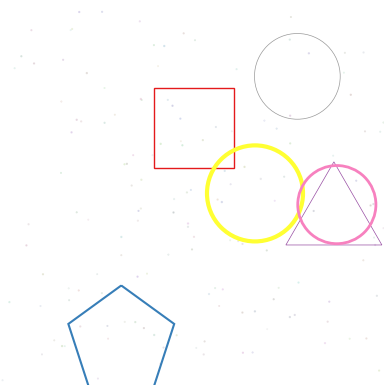[{"shape": "square", "thickness": 1, "radius": 0.52, "center": [0.504, 0.668]}, {"shape": "pentagon", "thickness": 1.5, "radius": 0.72, "center": [0.315, 0.114]}, {"shape": "triangle", "thickness": 0.5, "radius": 0.72, "center": [0.867, 0.436]}, {"shape": "circle", "thickness": 3, "radius": 0.62, "center": [0.662, 0.498]}, {"shape": "circle", "thickness": 2, "radius": 0.51, "center": [0.875, 0.469]}, {"shape": "circle", "thickness": 0.5, "radius": 0.56, "center": [0.772, 0.802]}]